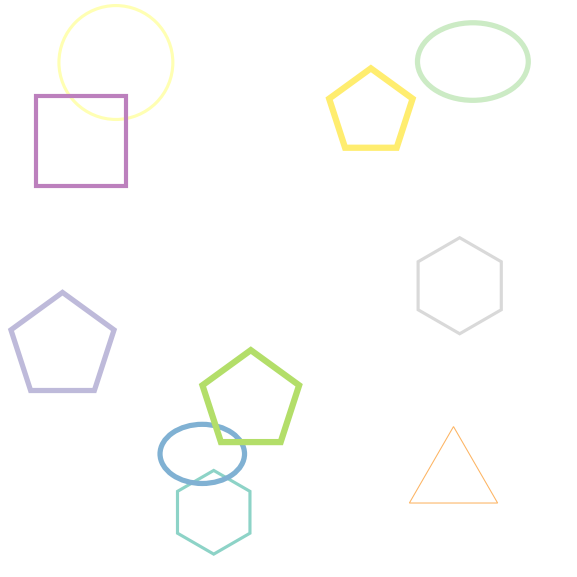[{"shape": "hexagon", "thickness": 1.5, "radius": 0.36, "center": [0.37, 0.112]}, {"shape": "circle", "thickness": 1.5, "radius": 0.49, "center": [0.201, 0.891]}, {"shape": "pentagon", "thickness": 2.5, "radius": 0.47, "center": [0.108, 0.399]}, {"shape": "oval", "thickness": 2.5, "radius": 0.37, "center": [0.35, 0.213]}, {"shape": "triangle", "thickness": 0.5, "radius": 0.44, "center": [0.785, 0.172]}, {"shape": "pentagon", "thickness": 3, "radius": 0.44, "center": [0.434, 0.305]}, {"shape": "hexagon", "thickness": 1.5, "radius": 0.42, "center": [0.796, 0.504]}, {"shape": "square", "thickness": 2, "radius": 0.39, "center": [0.14, 0.755]}, {"shape": "oval", "thickness": 2.5, "radius": 0.48, "center": [0.819, 0.893]}, {"shape": "pentagon", "thickness": 3, "radius": 0.38, "center": [0.642, 0.805]}]